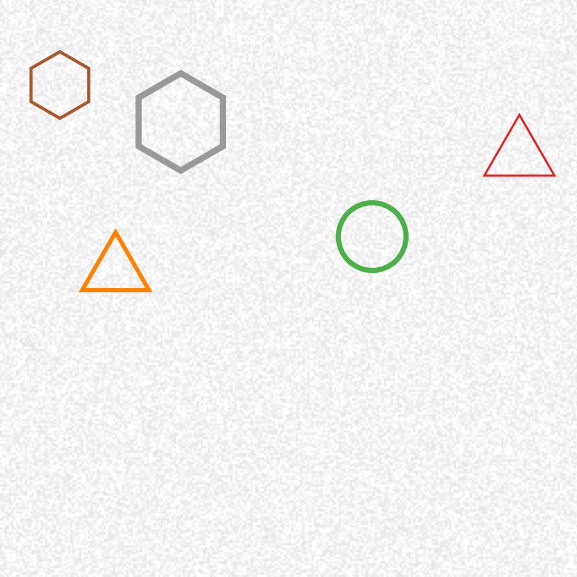[{"shape": "triangle", "thickness": 1, "radius": 0.35, "center": [0.899, 0.73]}, {"shape": "circle", "thickness": 2.5, "radius": 0.29, "center": [0.645, 0.589]}, {"shape": "triangle", "thickness": 2, "radius": 0.33, "center": [0.2, 0.53]}, {"shape": "hexagon", "thickness": 1.5, "radius": 0.29, "center": [0.104, 0.852]}, {"shape": "hexagon", "thickness": 3, "radius": 0.42, "center": [0.313, 0.788]}]